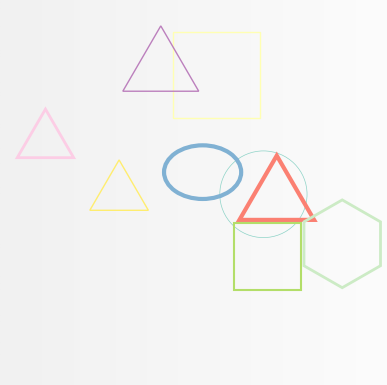[{"shape": "circle", "thickness": 0.5, "radius": 0.56, "center": [0.68, 0.495]}, {"shape": "square", "thickness": 1, "radius": 0.56, "center": [0.559, 0.806]}, {"shape": "triangle", "thickness": 3, "radius": 0.56, "center": [0.714, 0.484]}, {"shape": "oval", "thickness": 3, "radius": 0.5, "center": [0.523, 0.553]}, {"shape": "square", "thickness": 1.5, "radius": 0.43, "center": [0.69, 0.334]}, {"shape": "triangle", "thickness": 2, "radius": 0.42, "center": [0.117, 0.632]}, {"shape": "triangle", "thickness": 1, "radius": 0.57, "center": [0.415, 0.82]}, {"shape": "hexagon", "thickness": 2, "radius": 0.57, "center": [0.883, 0.367]}, {"shape": "triangle", "thickness": 1, "radius": 0.44, "center": [0.307, 0.497]}]